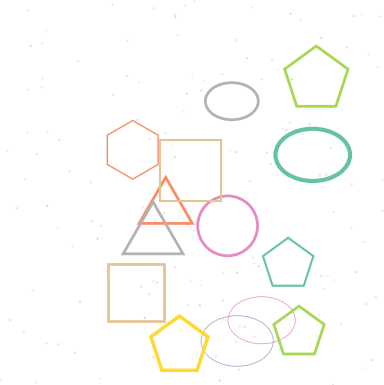[{"shape": "oval", "thickness": 3, "radius": 0.48, "center": [0.812, 0.598]}, {"shape": "pentagon", "thickness": 1.5, "radius": 0.34, "center": [0.748, 0.314]}, {"shape": "triangle", "thickness": 2, "radius": 0.4, "center": [0.43, 0.46]}, {"shape": "hexagon", "thickness": 1, "radius": 0.38, "center": [0.345, 0.611]}, {"shape": "oval", "thickness": 0.5, "radius": 0.47, "center": [0.616, 0.114]}, {"shape": "circle", "thickness": 2, "radius": 0.39, "center": [0.591, 0.413]}, {"shape": "oval", "thickness": 0.5, "radius": 0.44, "center": [0.68, 0.168]}, {"shape": "pentagon", "thickness": 2, "radius": 0.34, "center": [0.777, 0.136]}, {"shape": "pentagon", "thickness": 2, "radius": 0.43, "center": [0.822, 0.794]}, {"shape": "pentagon", "thickness": 2.5, "radius": 0.39, "center": [0.466, 0.101]}, {"shape": "square", "thickness": 1.5, "radius": 0.4, "center": [0.496, 0.557]}, {"shape": "square", "thickness": 2, "radius": 0.37, "center": [0.353, 0.241]}, {"shape": "triangle", "thickness": 2, "radius": 0.45, "center": [0.398, 0.386]}, {"shape": "oval", "thickness": 2, "radius": 0.34, "center": [0.602, 0.737]}]